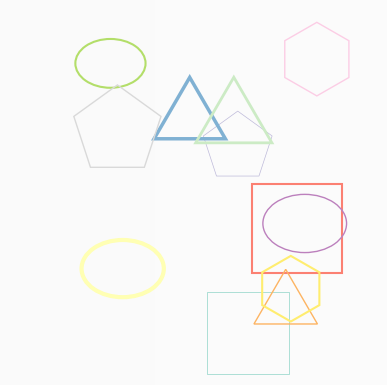[{"shape": "square", "thickness": 0.5, "radius": 0.53, "center": [0.639, 0.135]}, {"shape": "oval", "thickness": 3, "radius": 0.53, "center": [0.317, 0.302]}, {"shape": "pentagon", "thickness": 0.5, "radius": 0.47, "center": [0.614, 0.618]}, {"shape": "square", "thickness": 1.5, "radius": 0.58, "center": [0.767, 0.407]}, {"shape": "triangle", "thickness": 2.5, "radius": 0.53, "center": [0.49, 0.693]}, {"shape": "triangle", "thickness": 1, "radius": 0.47, "center": [0.737, 0.206]}, {"shape": "oval", "thickness": 1.5, "radius": 0.45, "center": [0.285, 0.835]}, {"shape": "hexagon", "thickness": 1, "radius": 0.48, "center": [0.818, 0.846]}, {"shape": "pentagon", "thickness": 1, "radius": 0.59, "center": [0.303, 0.661]}, {"shape": "oval", "thickness": 1, "radius": 0.54, "center": [0.786, 0.42]}, {"shape": "triangle", "thickness": 2, "radius": 0.57, "center": [0.603, 0.686]}, {"shape": "hexagon", "thickness": 1.5, "radius": 0.43, "center": [0.75, 0.25]}]